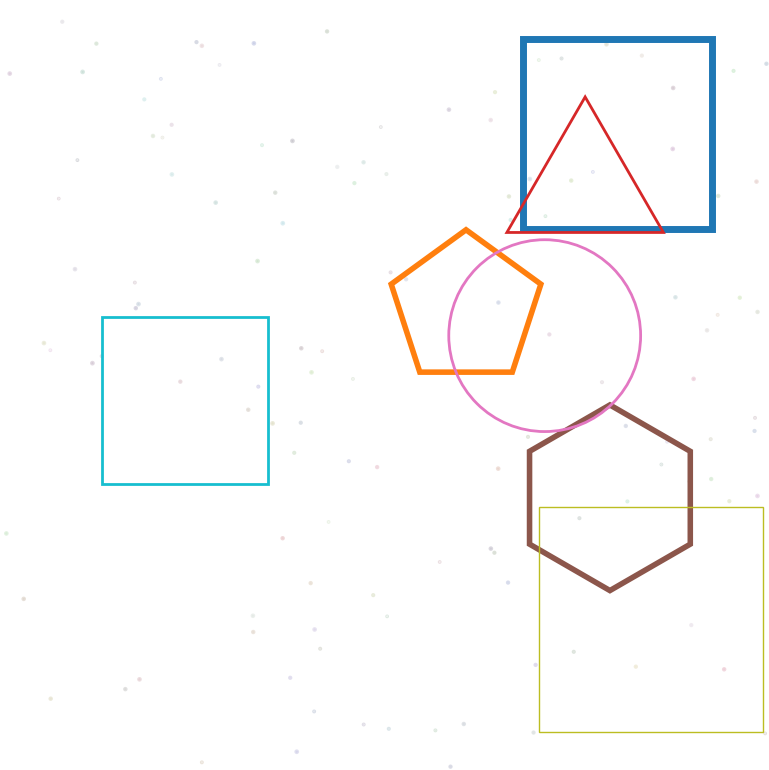[{"shape": "square", "thickness": 2.5, "radius": 0.61, "center": [0.802, 0.826]}, {"shape": "pentagon", "thickness": 2, "radius": 0.51, "center": [0.605, 0.599]}, {"shape": "triangle", "thickness": 1, "radius": 0.59, "center": [0.76, 0.757]}, {"shape": "hexagon", "thickness": 2, "radius": 0.6, "center": [0.792, 0.354]}, {"shape": "circle", "thickness": 1, "radius": 0.62, "center": [0.707, 0.564]}, {"shape": "square", "thickness": 0.5, "radius": 0.73, "center": [0.846, 0.196]}, {"shape": "square", "thickness": 1, "radius": 0.54, "center": [0.24, 0.48]}]